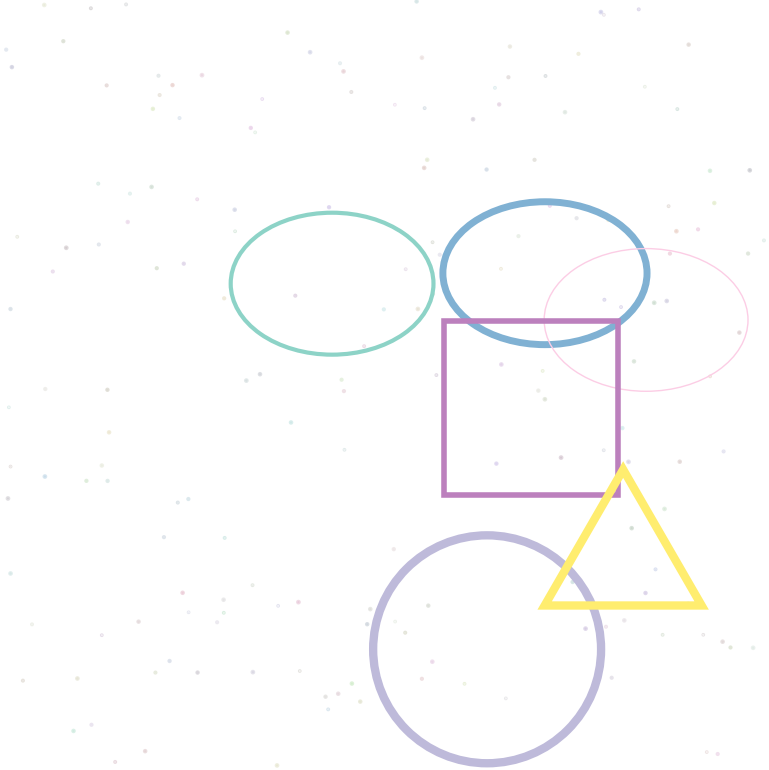[{"shape": "oval", "thickness": 1.5, "radius": 0.66, "center": [0.431, 0.632]}, {"shape": "circle", "thickness": 3, "radius": 0.74, "center": [0.633, 0.157]}, {"shape": "oval", "thickness": 2.5, "radius": 0.66, "center": [0.708, 0.645]}, {"shape": "oval", "thickness": 0.5, "radius": 0.66, "center": [0.839, 0.585]}, {"shape": "square", "thickness": 2, "radius": 0.56, "center": [0.689, 0.47]}, {"shape": "triangle", "thickness": 3, "radius": 0.59, "center": [0.809, 0.272]}]